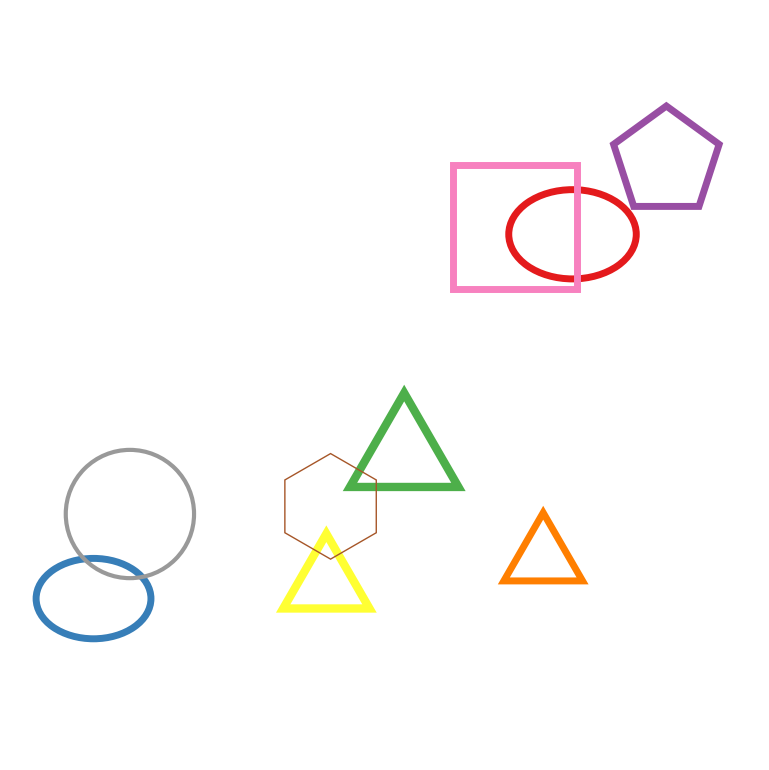[{"shape": "oval", "thickness": 2.5, "radius": 0.41, "center": [0.744, 0.696]}, {"shape": "oval", "thickness": 2.5, "radius": 0.37, "center": [0.121, 0.223]}, {"shape": "triangle", "thickness": 3, "radius": 0.41, "center": [0.525, 0.408]}, {"shape": "pentagon", "thickness": 2.5, "radius": 0.36, "center": [0.865, 0.79]}, {"shape": "triangle", "thickness": 2.5, "radius": 0.3, "center": [0.705, 0.275]}, {"shape": "triangle", "thickness": 3, "radius": 0.32, "center": [0.424, 0.242]}, {"shape": "hexagon", "thickness": 0.5, "radius": 0.34, "center": [0.429, 0.342]}, {"shape": "square", "thickness": 2.5, "radius": 0.4, "center": [0.668, 0.705]}, {"shape": "circle", "thickness": 1.5, "radius": 0.42, "center": [0.169, 0.332]}]